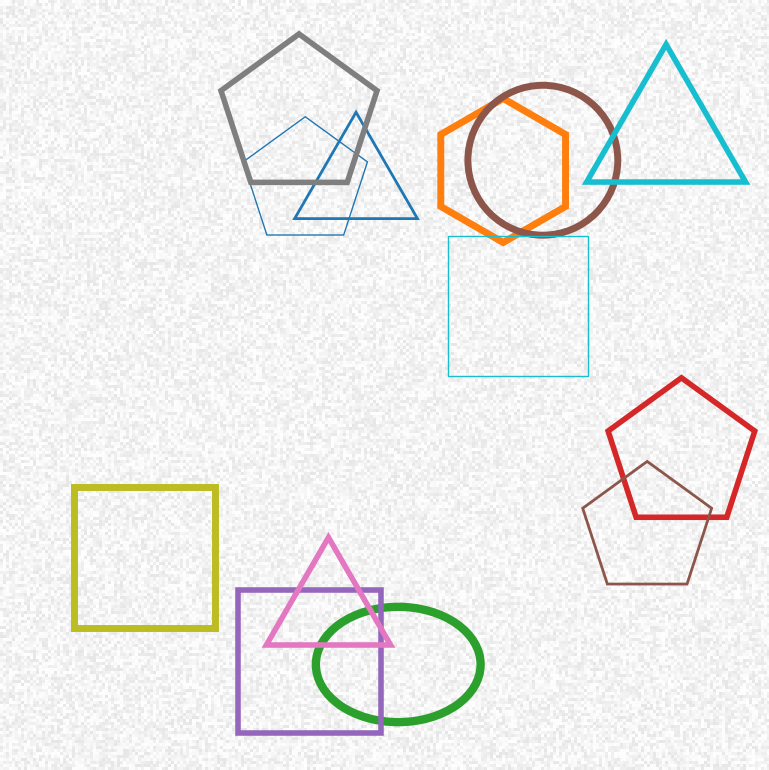[{"shape": "pentagon", "thickness": 0.5, "radius": 0.42, "center": [0.396, 0.763]}, {"shape": "triangle", "thickness": 1, "radius": 0.46, "center": [0.462, 0.762]}, {"shape": "hexagon", "thickness": 2.5, "radius": 0.47, "center": [0.653, 0.779]}, {"shape": "oval", "thickness": 3, "radius": 0.53, "center": [0.517, 0.137]}, {"shape": "pentagon", "thickness": 2, "radius": 0.5, "center": [0.885, 0.409]}, {"shape": "square", "thickness": 2, "radius": 0.47, "center": [0.402, 0.141]}, {"shape": "circle", "thickness": 2.5, "radius": 0.49, "center": [0.705, 0.792]}, {"shape": "pentagon", "thickness": 1, "radius": 0.44, "center": [0.84, 0.313]}, {"shape": "triangle", "thickness": 2, "radius": 0.47, "center": [0.427, 0.209]}, {"shape": "pentagon", "thickness": 2, "radius": 0.53, "center": [0.388, 0.849]}, {"shape": "square", "thickness": 2.5, "radius": 0.46, "center": [0.188, 0.276]}, {"shape": "triangle", "thickness": 2, "radius": 0.6, "center": [0.865, 0.823]}, {"shape": "square", "thickness": 0.5, "radius": 0.45, "center": [0.672, 0.602]}]